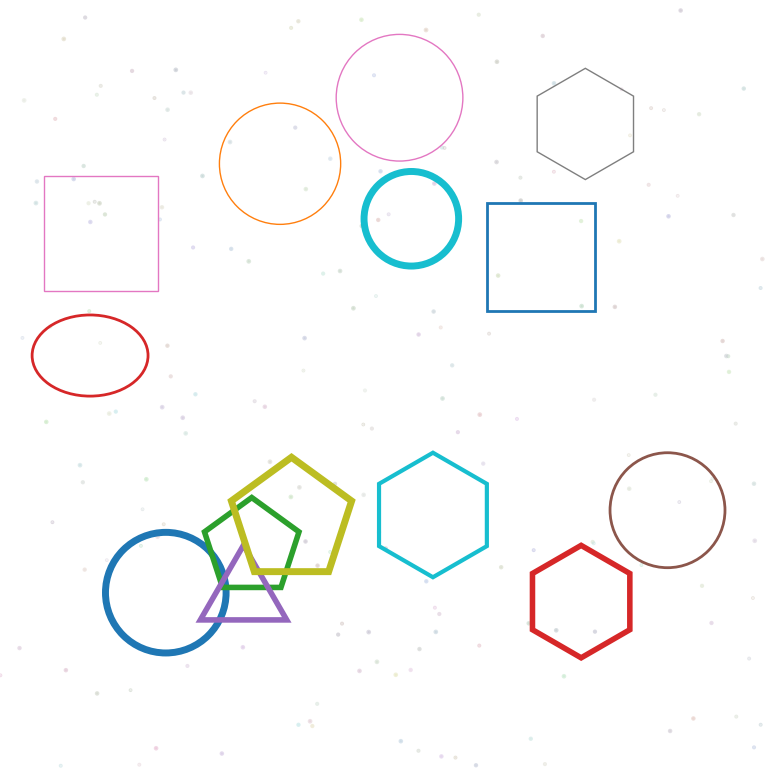[{"shape": "circle", "thickness": 2.5, "radius": 0.39, "center": [0.215, 0.23]}, {"shape": "square", "thickness": 1, "radius": 0.35, "center": [0.703, 0.666]}, {"shape": "circle", "thickness": 0.5, "radius": 0.39, "center": [0.364, 0.787]}, {"shape": "pentagon", "thickness": 2, "radius": 0.32, "center": [0.327, 0.289]}, {"shape": "oval", "thickness": 1, "radius": 0.38, "center": [0.117, 0.538]}, {"shape": "hexagon", "thickness": 2, "radius": 0.37, "center": [0.755, 0.219]}, {"shape": "triangle", "thickness": 2, "radius": 0.32, "center": [0.316, 0.227]}, {"shape": "circle", "thickness": 1, "radius": 0.37, "center": [0.867, 0.337]}, {"shape": "square", "thickness": 0.5, "radius": 0.37, "center": [0.131, 0.697]}, {"shape": "circle", "thickness": 0.5, "radius": 0.41, "center": [0.519, 0.873]}, {"shape": "hexagon", "thickness": 0.5, "radius": 0.36, "center": [0.76, 0.839]}, {"shape": "pentagon", "thickness": 2.5, "radius": 0.41, "center": [0.379, 0.324]}, {"shape": "circle", "thickness": 2.5, "radius": 0.31, "center": [0.534, 0.716]}, {"shape": "hexagon", "thickness": 1.5, "radius": 0.4, "center": [0.562, 0.331]}]